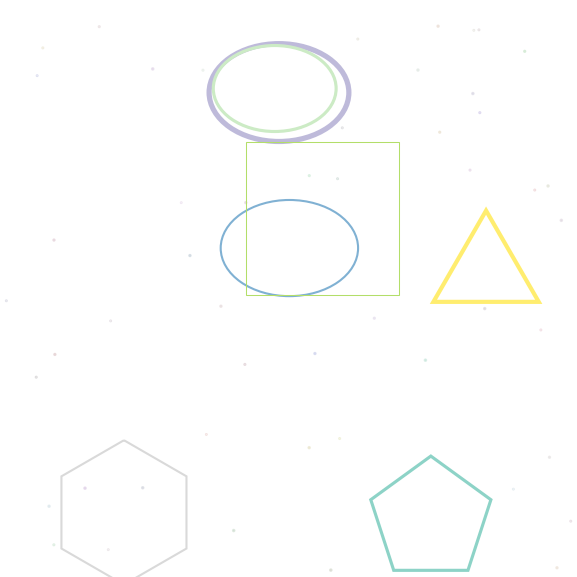[{"shape": "pentagon", "thickness": 1.5, "radius": 0.55, "center": [0.746, 0.1]}, {"shape": "oval", "thickness": 2.5, "radius": 0.61, "center": [0.483, 0.839]}, {"shape": "oval", "thickness": 1, "radius": 0.59, "center": [0.501, 0.57]}, {"shape": "square", "thickness": 0.5, "radius": 0.66, "center": [0.558, 0.621]}, {"shape": "hexagon", "thickness": 1, "radius": 0.63, "center": [0.215, 0.112]}, {"shape": "oval", "thickness": 1.5, "radius": 0.53, "center": [0.476, 0.846]}, {"shape": "triangle", "thickness": 2, "radius": 0.53, "center": [0.842, 0.529]}]